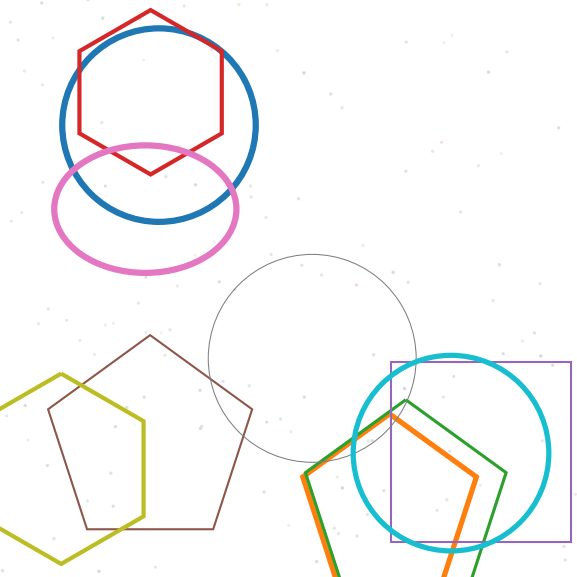[{"shape": "circle", "thickness": 3, "radius": 0.84, "center": [0.275, 0.782]}, {"shape": "pentagon", "thickness": 2.5, "radius": 0.79, "center": [0.675, 0.124]}, {"shape": "pentagon", "thickness": 1.5, "radius": 0.91, "center": [0.703, 0.124]}, {"shape": "hexagon", "thickness": 2, "radius": 0.71, "center": [0.261, 0.839]}, {"shape": "square", "thickness": 1, "radius": 0.78, "center": [0.833, 0.216]}, {"shape": "pentagon", "thickness": 1, "radius": 0.93, "center": [0.26, 0.233]}, {"shape": "oval", "thickness": 3, "radius": 0.79, "center": [0.252, 0.637]}, {"shape": "circle", "thickness": 0.5, "radius": 0.9, "center": [0.541, 0.379]}, {"shape": "hexagon", "thickness": 2, "radius": 0.82, "center": [0.106, 0.187]}, {"shape": "circle", "thickness": 2.5, "radius": 0.85, "center": [0.781, 0.215]}]